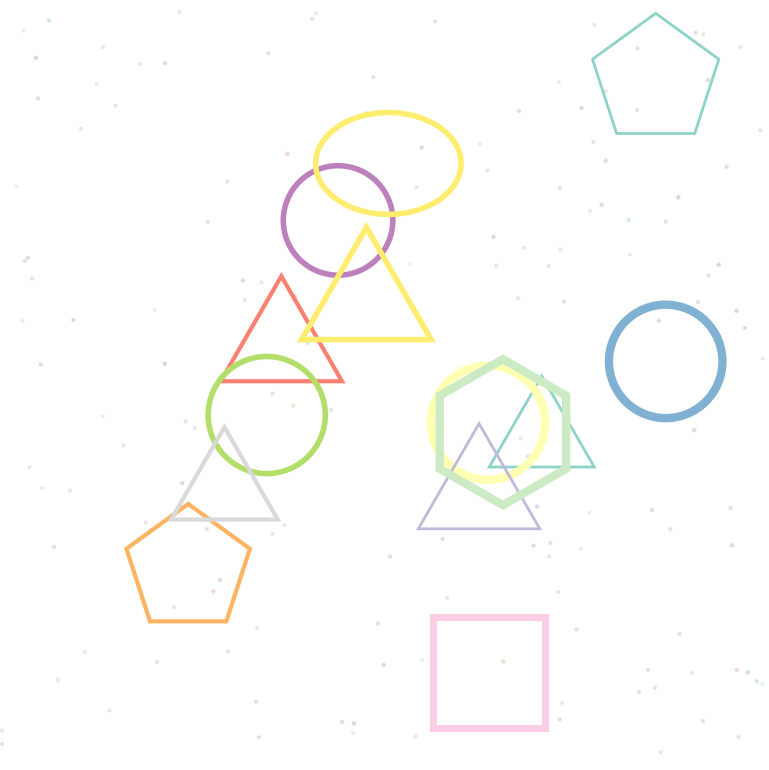[{"shape": "pentagon", "thickness": 1, "radius": 0.43, "center": [0.852, 0.896]}, {"shape": "triangle", "thickness": 1, "radius": 0.39, "center": [0.704, 0.433]}, {"shape": "circle", "thickness": 3, "radius": 0.37, "center": [0.634, 0.451]}, {"shape": "triangle", "thickness": 1, "radius": 0.46, "center": [0.622, 0.359]}, {"shape": "triangle", "thickness": 1.5, "radius": 0.45, "center": [0.365, 0.55]}, {"shape": "circle", "thickness": 3, "radius": 0.37, "center": [0.865, 0.531]}, {"shape": "pentagon", "thickness": 1.5, "radius": 0.42, "center": [0.244, 0.261]}, {"shape": "circle", "thickness": 2, "radius": 0.38, "center": [0.346, 0.461]}, {"shape": "square", "thickness": 2.5, "radius": 0.36, "center": [0.635, 0.127]}, {"shape": "triangle", "thickness": 1.5, "radius": 0.4, "center": [0.291, 0.365]}, {"shape": "circle", "thickness": 2, "radius": 0.36, "center": [0.439, 0.714]}, {"shape": "hexagon", "thickness": 3, "radius": 0.47, "center": [0.653, 0.439]}, {"shape": "oval", "thickness": 2, "radius": 0.47, "center": [0.504, 0.788]}, {"shape": "triangle", "thickness": 2, "radius": 0.49, "center": [0.476, 0.608]}]